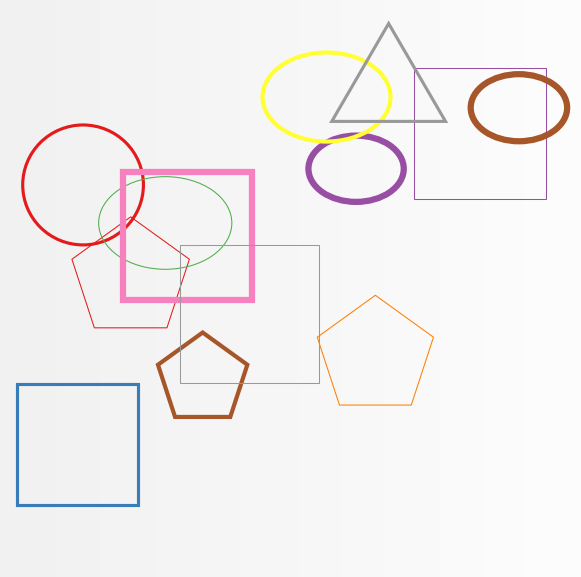[{"shape": "pentagon", "thickness": 0.5, "radius": 0.53, "center": [0.225, 0.517]}, {"shape": "circle", "thickness": 1.5, "radius": 0.52, "center": [0.143, 0.679]}, {"shape": "square", "thickness": 1.5, "radius": 0.52, "center": [0.133, 0.23]}, {"shape": "oval", "thickness": 0.5, "radius": 0.57, "center": [0.284, 0.613]}, {"shape": "oval", "thickness": 3, "radius": 0.41, "center": [0.613, 0.707]}, {"shape": "square", "thickness": 0.5, "radius": 0.57, "center": [0.826, 0.768]}, {"shape": "pentagon", "thickness": 0.5, "radius": 0.53, "center": [0.646, 0.383]}, {"shape": "oval", "thickness": 2, "radius": 0.55, "center": [0.562, 0.831]}, {"shape": "pentagon", "thickness": 2, "radius": 0.4, "center": [0.349, 0.343]}, {"shape": "oval", "thickness": 3, "radius": 0.41, "center": [0.893, 0.813]}, {"shape": "square", "thickness": 3, "radius": 0.55, "center": [0.322, 0.591]}, {"shape": "square", "thickness": 0.5, "radius": 0.6, "center": [0.429, 0.456]}, {"shape": "triangle", "thickness": 1.5, "radius": 0.56, "center": [0.669, 0.845]}]